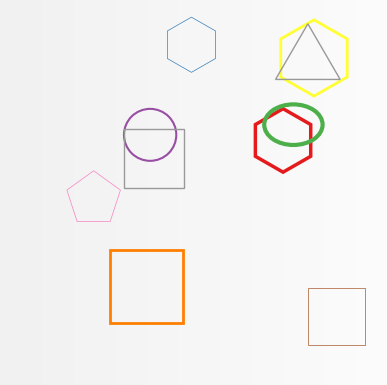[{"shape": "hexagon", "thickness": 2.5, "radius": 0.41, "center": [0.73, 0.635]}, {"shape": "hexagon", "thickness": 0.5, "radius": 0.36, "center": [0.494, 0.884]}, {"shape": "oval", "thickness": 3, "radius": 0.38, "center": [0.757, 0.676]}, {"shape": "circle", "thickness": 1.5, "radius": 0.34, "center": [0.387, 0.65]}, {"shape": "square", "thickness": 2, "radius": 0.47, "center": [0.379, 0.257]}, {"shape": "hexagon", "thickness": 2, "radius": 0.5, "center": [0.81, 0.849]}, {"shape": "square", "thickness": 0.5, "radius": 0.37, "center": [0.87, 0.178]}, {"shape": "pentagon", "thickness": 0.5, "radius": 0.36, "center": [0.242, 0.484]}, {"shape": "triangle", "thickness": 1, "radius": 0.48, "center": [0.794, 0.842]}, {"shape": "square", "thickness": 1, "radius": 0.38, "center": [0.398, 0.589]}]